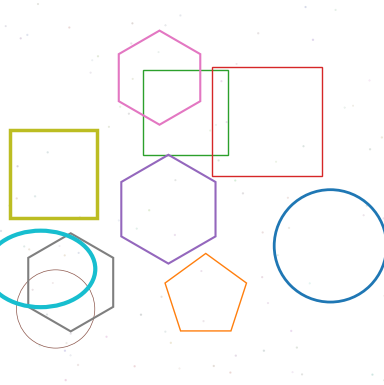[{"shape": "circle", "thickness": 2, "radius": 0.73, "center": [0.858, 0.361]}, {"shape": "pentagon", "thickness": 1, "radius": 0.56, "center": [0.534, 0.23]}, {"shape": "square", "thickness": 1, "radius": 0.56, "center": [0.482, 0.707]}, {"shape": "square", "thickness": 1, "radius": 0.71, "center": [0.693, 0.685]}, {"shape": "hexagon", "thickness": 1.5, "radius": 0.71, "center": [0.437, 0.457]}, {"shape": "circle", "thickness": 0.5, "radius": 0.51, "center": [0.145, 0.197]}, {"shape": "hexagon", "thickness": 1.5, "radius": 0.61, "center": [0.414, 0.798]}, {"shape": "hexagon", "thickness": 1.5, "radius": 0.64, "center": [0.184, 0.267]}, {"shape": "square", "thickness": 2.5, "radius": 0.57, "center": [0.138, 0.548]}, {"shape": "oval", "thickness": 3, "radius": 0.71, "center": [0.106, 0.301]}]